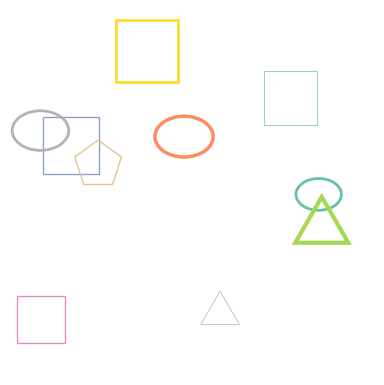[{"shape": "oval", "thickness": 2, "radius": 0.29, "center": [0.828, 0.495]}, {"shape": "square", "thickness": 0.5, "radius": 0.35, "center": [0.755, 0.744]}, {"shape": "oval", "thickness": 2.5, "radius": 0.38, "center": [0.478, 0.645]}, {"shape": "square", "thickness": 1, "radius": 0.37, "center": [0.185, 0.622]}, {"shape": "square", "thickness": 1, "radius": 0.31, "center": [0.106, 0.17]}, {"shape": "triangle", "thickness": 3, "radius": 0.4, "center": [0.836, 0.409]}, {"shape": "square", "thickness": 2, "radius": 0.4, "center": [0.381, 0.867]}, {"shape": "pentagon", "thickness": 1, "radius": 0.32, "center": [0.255, 0.572]}, {"shape": "triangle", "thickness": 0.5, "radius": 0.29, "center": [0.572, 0.186]}, {"shape": "oval", "thickness": 2, "radius": 0.37, "center": [0.105, 0.661]}]